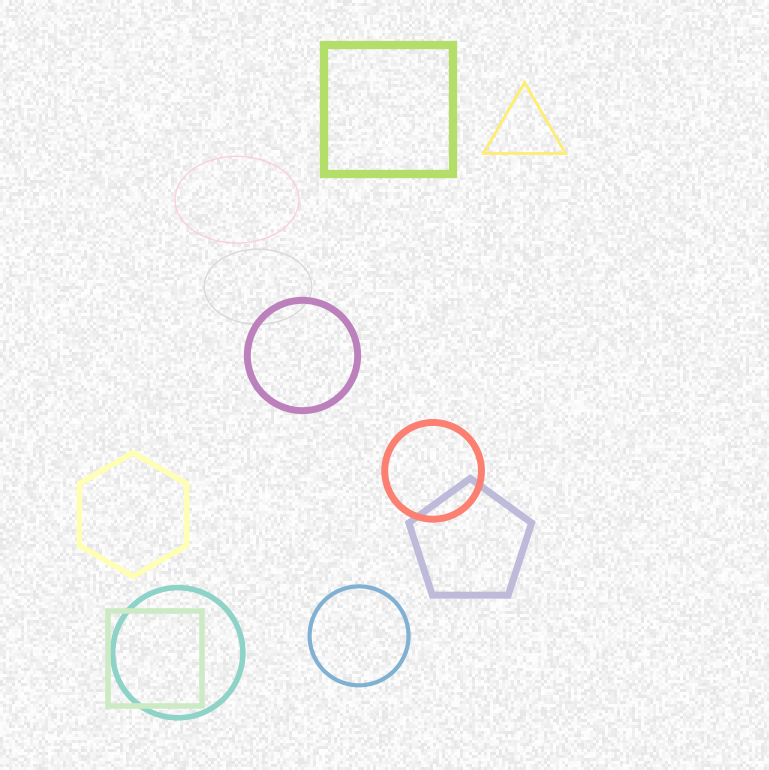[{"shape": "circle", "thickness": 2, "radius": 0.42, "center": [0.231, 0.152]}, {"shape": "hexagon", "thickness": 2, "radius": 0.4, "center": [0.173, 0.332]}, {"shape": "pentagon", "thickness": 2.5, "radius": 0.42, "center": [0.611, 0.295]}, {"shape": "circle", "thickness": 2.5, "radius": 0.31, "center": [0.562, 0.389]}, {"shape": "circle", "thickness": 1.5, "radius": 0.32, "center": [0.466, 0.174]}, {"shape": "square", "thickness": 3, "radius": 0.42, "center": [0.504, 0.858]}, {"shape": "oval", "thickness": 0.5, "radius": 0.4, "center": [0.308, 0.741]}, {"shape": "oval", "thickness": 0.5, "radius": 0.35, "center": [0.335, 0.628]}, {"shape": "circle", "thickness": 2.5, "radius": 0.36, "center": [0.393, 0.538]}, {"shape": "square", "thickness": 2, "radius": 0.31, "center": [0.201, 0.145]}, {"shape": "triangle", "thickness": 1, "radius": 0.31, "center": [0.681, 0.831]}]